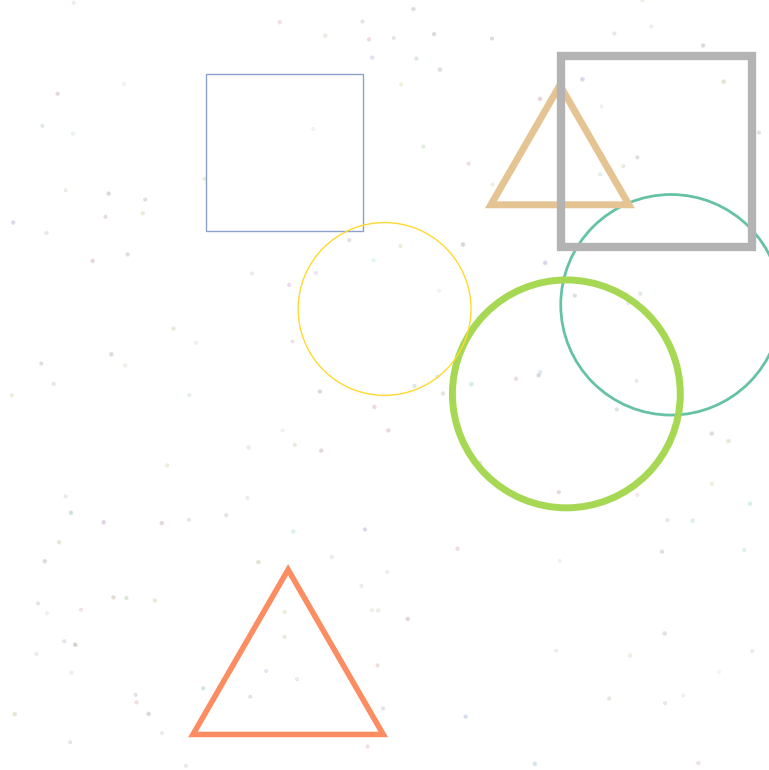[{"shape": "circle", "thickness": 1, "radius": 0.72, "center": [0.871, 0.604]}, {"shape": "triangle", "thickness": 2, "radius": 0.71, "center": [0.374, 0.117]}, {"shape": "square", "thickness": 0.5, "radius": 0.51, "center": [0.37, 0.802]}, {"shape": "circle", "thickness": 2.5, "radius": 0.74, "center": [0.736, 0.488]}, {"shape": "circle", "thickness": 0.5, "radius": 0.56, "center": [0.499, 0.599]}, {"shape": "triangle", "thickness": 2.5, "radius": 0.52, "center": [0.727, 0.786]}, {"shape": "square", "thickness": 3, "radius": 0.62, "center": [0.853, 0.803]}]